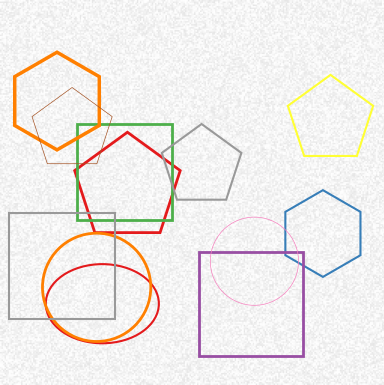[{"shape": "pentagon", "thickness": 2, "radius": 0.72, "center": [0.331, 0.512]}, {"shape": "oval", "thickness": 1.5, "radius": 0.73, "center": [0.266, 0.211]}, {"shape": "hexagon", "thickness": 1.5, "radius": 0.56, "center": [0.839, 0.393]}, {"shape": "square", "thickness": 2, "radius": 0.62, "center": [0.323, 0.553]}, {"shape": "square", "thickness": 2, "radius": 0.67, "center": [0.652, 0.21]}, {"shape": "hexagon", "thickness": 2.5, "radius": 0.63, "center": [0.148, 0.738]}, {"shape": "circle", "thickness": 2, "radius": 0.7, "center": [0.251, 0.254]}, {"shape": "pentagon", "thickness": 1.5, "radius": 0.58, "center": [0.858, 0.689]}, {"shape": "pentagon", "thickness": 0.5, "radius": 0.55, "center": [0.187, 0.663]}, {"shape": "circle", "thickness": 0.5, "radius": 0.57, "center": [0.661, 0.322]}, {"shape": "square", "thickness": 1.5, "radius": 0.69, "center": [0.161, 0.31]}, {"shape": "pentagon", "thickness": 1.5, "radius": 0.54, "center": [0.524, 0.569]}]